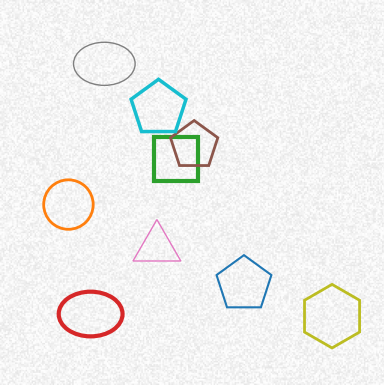[{"shape": "pentagon", "thickness": 1.5, "radius": 0.37, "center": [0.634, 0.262]}, {"shape": "circle", "thickness": 2, "radius": 0.32, "center": [0.178, 0.469]}, {"shape": "square", "thickness": 3, "radius": 0.29, "center": [0.458, 0.588]}, {"shape": "oval", "thickness": 3, "radius": 0.41, "center": [0.235, 0.184]}, {"shape": "pentagon", "thickness": 2, "radius": 0.32, "center": [0.504, 0.622]}, {"shape": "triangle", "thickness": 1, "radius": 0.36, "center": [0.408, 0.358]}, {"shape": "oval", "thickness": 1, "radius": 0.4, "center": [0.271, 0.834]}, {"shape": "hexagon", "thickness": 2, "radius": 0.41, "center": [0.862, 0.179]}, {"shape": "pentagon", "thickness": 2.5, "radius": 0.37, "center": [0.412, 0.719]}]